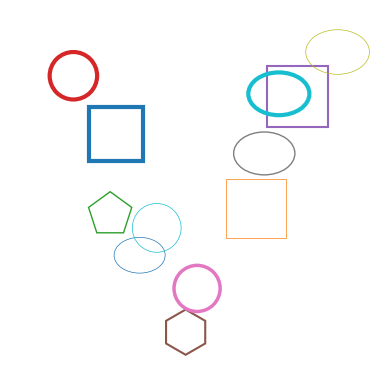[{"shape": "square", "thickness": 3, "radius": 0.35, "center": [0.302, 0.651]}, {"shape": "oval", "thickness": 0.5, "radius": 0.33, "center": [0.363, 0.337]}, {"shape": "square", "thickness": 0.5, "radius": 0.38, "center": [0.665, 0.459]}, {"shape": "pentagon", "thickness": 1, "radius": 0.29, "center": [0.286, 0.443]}, {"shape": "circle", "thickness": 3, "radius": 0.31, "center": [0.191, 0.803]}, {"shape": "square", "thickness": 1.5, "radius": 0.4, "center": [0.772, 0.749]}, {"shape": "hexagon", "thickness": 1.5, "radius": 0.29, "center": [0.482, 0.137]}, {"shape": "circle", "thickness": 2.5, "radius": 0.3, "center": [0.512, 0.251]}, {"shape": "oval", "thickness": 1, "radius": 0.4, "center": [0.686, 0.601]}, {"shape": "oval", "thickness": 0.5, "radius": 0.41, "center": [0.877, 0.865]}, {"shape": "circle", "thickness": 0.5, "radius": 0.32, "center": [0.407, 0.408]}, {"shape": "oval", "thickness": 3, "radius": 0.4, "center": [0.724, 0.756]}]